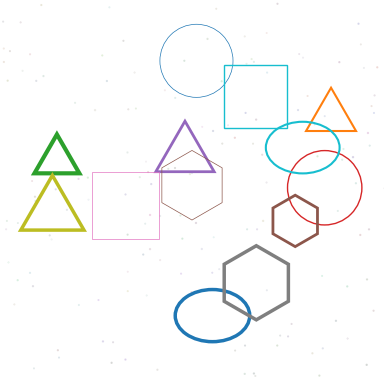[{"shape": "oval", "thickness": 2.5, "radius": 0.48, "center": [0.552, 0.18]}, {"shape": "circle", "thickness": 0.5, "radius": 0.47, "center": [0.51, 0.842]}, {"shape": "triangle", "thickness": 1.5, "radius": 0.37, "center": [0.86, 0.697]}, {"shape": "triangle", "thickness": 3, "radius": 0.34, "center": [0.148, 0.583]}, {"shape": "circle", "thickness": 1, "radius": 0.48, "center": [0.843, 0.512]}, {"shape": "triangle", "thickness": 2, "radius": 0.44, "center": [0.48, 0.598]}, {"shape": "hexagon", "thickness": 2, "radius": 0.33, "center": [0.767, 0.426]}, {"shape": "hexagon", "thickness": 0.5, "radius": 0.45, "center": [0.499, 0.519]}, {"shape": "square", "thickness": 0.5, "radius": 0.44, "center": [0.326, 0.467]}, {"shape": "hexagon", "thickness": 2.5, "radius": 0.48, "center": [0.666, 0.265]}, {"shape": "triangle", "thickness": 2.5, "radius": 0.47, "center": [0.136, 0.45]}, {"shape": "oval", "thickness": 1.5, "radius": 0.48, "center": [0.786, 0.617]}, {"shape": "square", "thickness": 1, "radius": 0.41, "center": [0.663, 0.749]}]